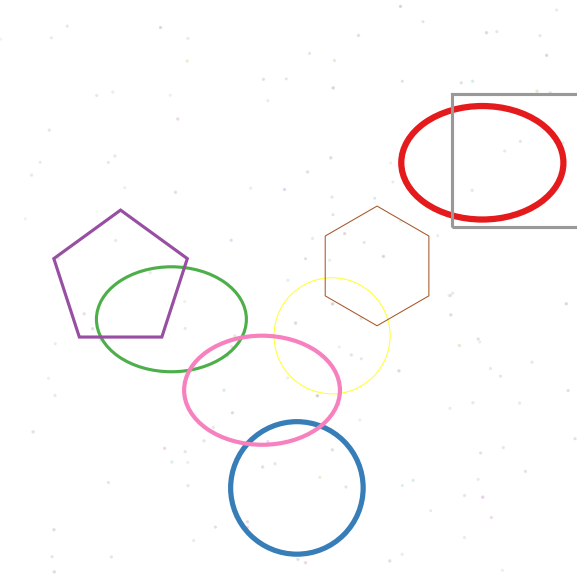[{"shape": "oval", "thickness": 3, "radius": 0.7, "center": [0.835, 0.717]}, {"shape": "circle", "thickness": 2.5, "radius": 0.57, "center": [0.514, 0.154]}, {"shape": "oval", "thickness": 1.5, "radius": 0.65, "center": [0.297, 0.446]}, {"shape": "pentagon", "thickness": 1.5, "radius": 0.61, "center": [0.209, 0.514]}, {"shape": "circle", "thickness": 0.5, "radius": 0.5, "center": [0.575, 0.418]}, {"shape": "hexagon", "thickness": 0.5, "radius": 0.52, "center": [0.653, 0.539]}, {"shape": "oval", "thickness": 2, "radius": 0.67, "center": [0.454, 0.323]}, {"shape": "square", "thickness": 1.5, "radius": 0.58, "center": [0.899, 0.721]}]